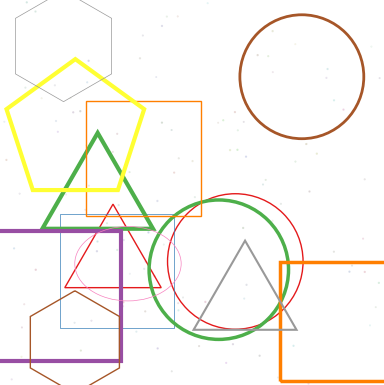[{"shape": "circle", "thickness": 1, "radius": 0.88, "center": [0.611, 0.321]}, {"shape": "triangle", "thickness": 1, "radius": 0.72, "center": [0.294, 0.325]}, {"shape": "square", "thickness": 0.5, "radius": 0.74, "center": [0.304, 0.295]}, {"shape": "triangle", "thickness": 3, "radius": 0.83, "center": [0.254, 0.489]}, {"shape": "circle", "thickness": 2.5, "radius": 0.91, "center": [0.568, 0.3]}, {"shape": "square", "thickness": 3, "radius": 0.85, "center": [0.145, 0.231]}, {"shape": "square", "thickness": 1, "radius": 0.75, "center": [0.374, 0.589]}, {"shape": "square", "thickness": 2.5, "radius": 0.77, "center": [0.882, 0.165]}, {"shape": "pentagon", "thickness": 3, "radius": 0.94, "center": [0.196, 0.658]}, {"shape": "hexagon", "thickness": 1, "radius": 0.67, "center": [0.194, 0.111]}, {"shape": "circle", "thickness": 2, "radius": 0.8, "center": [0.784, 0.801]}, {"shape": "oval", "thickness": 0.5, "radius": 0.69, "center": [0.332, 0.315]}, {"shape": "triangle", "thickness": 1.5, "radius": 0.77, "center": [0.637, 0.221]}, {"shape": "hexagon", "thickness": 0.5, "radius": 0.72, "center": [0.165, 0.88]}]